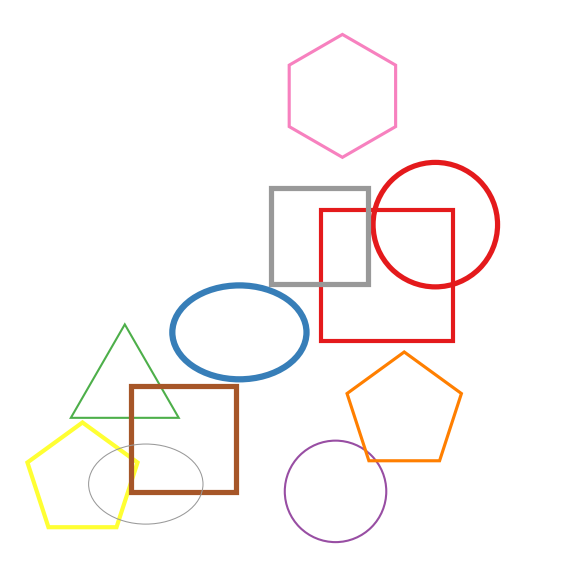[{"shape": "circle", "thickness": 2.5, "radius": 0.54, "center": [0.754, 0.61]}, {"shape": "square", "thickness": 2, "radius": 0.57, "center": [0.67, 0.523]}, {"shape": "oval", "thickness": 3, "radius": 0.58, "center": [0.415, 0.424]}, {"shape": "triangle", "thickness": 1, "radius": 0.54, "center": [0.216, 0.33]}, {"shape": "circle", "thickness": 1, "radius": 0.44, "center": [0.581, 0.148]}, {"shape": "pentagon", "thickness": 1.5, "radius": 0.52, "center": [0.7, 0.286]}, {"shape": "pentagon", "thickness": 2, "radius": 0.5, "center": [0.143, 0.167]}, {"shape": "square", "thickness": 2.5, "radius": 0.46, "center": [0.318, 0.239]}, {"shape": "hexagon", "thickness": 1.5, "radius": 0.53, "center": [0.593, 0.833]}, {"shape": "square", "thickness": 2.5, "radius": 0.42, "center": [0.553, 0.591]}, {"shape": "oval", "thickness": 0.5, "radius": 0.5, "center": [0.252, 0.161]}]